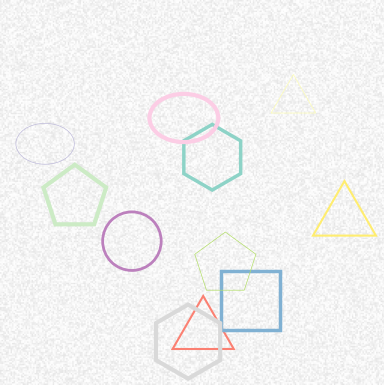[{"shape": "hexagon", "thickness": 2.5, "radius": 0.43, "center": [0.551, 0.592]}, {"shape": "triangle", "thickness": 0.5, "radius": 0.33, "center": [0.762, 0.74]}, {"shape": "oval", "thickness": 0.5, "radius": 0.38, "center": [0.117, 0.627]}, {"shape": "triangle", "thickness": 1.5, "radius": 0.46, "center": [0.528, 0.139]}, {"shape": "square", "thickness": 2.5, "radius": 0.38, "center": [0.651, 0.219]}, {"shape": "pentagon", "thickness": 0.5, "radius": 0.42, "center": [0.585, 0.314]}, {"shape": "oval", "thickness": 3, "radius": 0.45, "center": [0.478, 0.694]}, {"shape": "hexagon", "thickness": 3, "radius": 0.48, "center": [0.489, 0.113]}, {"shape": "circle", "thickness": 2, "radius": 0.38, "center": [0.343, 0.374]}, {"shape": "pentagon", "thickness": 3, "radius": 0.43, "center": [0.194, 0.487]}, {"shape": "triangle", "thickness": 1.5, "radius": 0.47, "center": [0.895, 0.435]}]